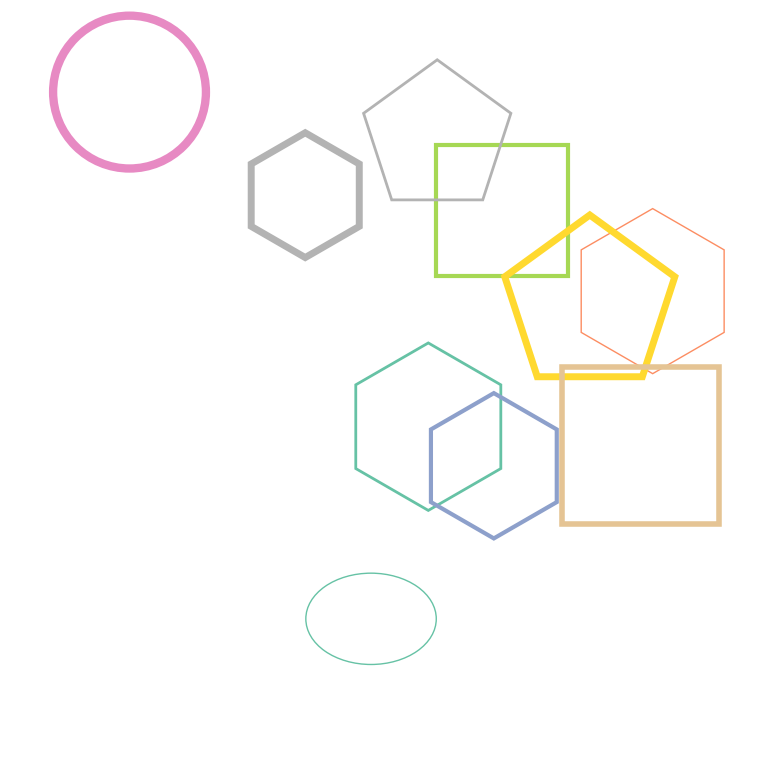[{"shape": "hexagon", "thickness": 1, "radius": 0.54, "center": [0.556, 0.446]}, {"shape": "oval", "thickness": 0.5, "radius": 0.42, "center": [0.482, 0.196]}, {"shape": "hexagon", "thickness": 0.5, "radius": 0.54, "center": [0.848, 0.622]}, {"shape": "hexagon", "thickness": 1.5, "radius": 0.47, "center": [0.641, 0.395]}, {"shape": "circle", "thickness": 3, "radius": 0.5, "center": [0.168, 0.88]}, {"shape": "square", "thickness": 1.5, "radius": 0.43, "center": [0.652, 0.726]}, {"shape": "pentagon", "thickness": 2.5, "radius": 0.58, "center": [0.766, 0.605]}, {"shape": "square", "thickness": 2, "radius": 0.51, "center": [0.831, 0.421]}, {"shape": "pentagon", "thickness": 1, "radius": 0.5, "center": [0.568, 0.822]}, {"shape": "hexagon", "thickness": 2.5, "radius": 0.41, "center": [0.396, 0.747]}]